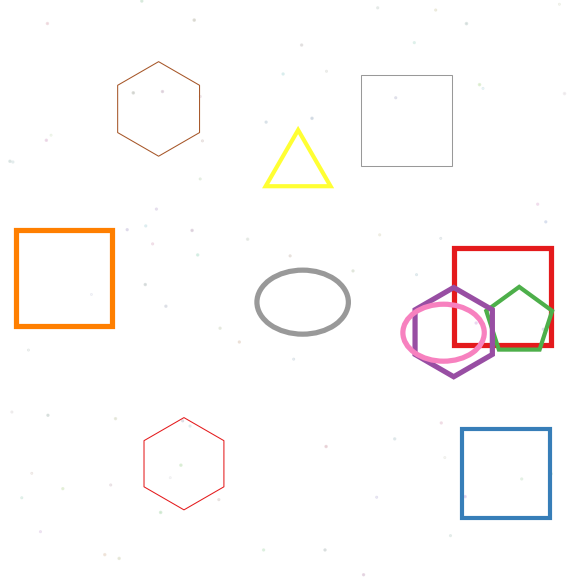[{"shape": "hexagon", "thickness": 0.5, "radius": 0.4, "center": [0.319, 0.196]}, {"shape": "square", "thickness": 2.5, "radius": 0.42, "center": [0.87, 0.485]}, {"shape": "square", "thickness": 2, "radius": 0.38, "center": [0.876, 0.179]}, {"shape": "pentagon", "thickness": 2, "radius": 0.3, "center": [0.899, 0.442]}, {"shape": "hexagon", "thickness": 2.5, "radius": 0.39, "center": [0.786, 0.424]}, {"shape": "square", "thickness": 2.5, "radius": 0.42, "center": [0.11, 0.517]}, {"shape": "triangle", "thickness": 2, "radius": 0.32, "center": [0.516, 0.709]}, {"shape": "hexagon", "thickness": 0.5, "radius": 0.41, "center": [0.275, 0.811]}, {"shape": "oval", "thickness": 2.5, "radius": 0.35, "center": [0.768, 0.423]}, {"shape": "oval", "thickness": 2.5, "radius": 0.4, "center": [0.524, 0.476]}, {"shape": "square", "thickness": 0.5, "radius": 0.39, "center": [0.704, 0.79]}]